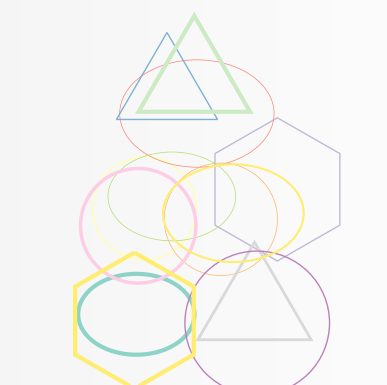[{"shape": "oval", "thickness": 3, "radius": 0.75, "center": [0.352, 0.184]}, {"shape": "circle", "thickness": 1, "radius": 0.67, "center": [0.373, 0.459]}, {"shape": "hexagon", "thickness": 1, "radius": 0.93, "center": [0.716, 0.508]}, {"shape": "oval", "thickness": 0.5, "radius": 1.0, "center": [0.508, 0.705]}, {"shape": "triangle", "thickness": 1, "radius": 0.75, "center": [0.431, 0.765]}, {"shape": "circle", "thickness": 0.5, "radius": 0.73, "center": [0.57, 0.43]}, {"shape": "oval", "thickness": 0.5, "radius": 0.82, "center": [0.443, 0.49]}, {"shape": "circle", "thickness": 2.5, "radius": 0.74, "center": [0.357, 0.413]}, {"shape": "triangle", "thickness": 2, "radius": 0.84, "center": [0.657, 0.202]}, {"shape": "circle", "thickness": 1, "radius": 0.93, "center": [0.664, 0.161]}, {"shape": "triangle", "thickness": 3, "radius": 0.83, "center": [0.501, 0.793]}, {"shape": "hexagon", "thickness": 3, "radius": 0.88, "center": [0.347, 0.167]}, {"shape": "oval", "thickness": 1.5, "radius": 0.91, "center": [0.602, 0.446]}]